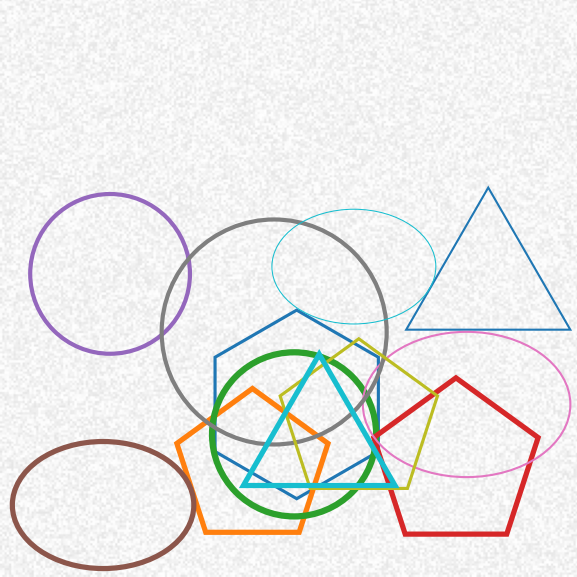[{"shape": "hexagon", "thickness": 1.5, "radius": 0.82, "center": [0.514, 0.299]}, {"shape": "triangle", "thickness": 1, "radius": 0.82, "center": [0.845, 0.51]}, {"shape": "pentagon", "thickness": 2.5, "radius": 0.69, "center": [0.437, 0.189]}, {"shape": "circle", "thickness": 3, "radius": 0.71, "center": [0.509, 0.247]}, {"shape": "pentagon", "thickness": 2.5, "radius": 0.75, "center": [0.79, 0.195]}, {"shape": "circle", "thickness": 2, "radius": 0.69, "center": [0.191, 0.525]}, {"shape": "oval", "thickness": 2.5, "radius": 0.79, "center": [0.179, 0.125]}, {"shape": "oval", "thickness": 1, "radius": 0.9, "center": [0.808, 0.299]}, {"shape": "circle", "thickness": 2, "radius": 0.97, "center": [0.475, 0.424]}, {"shape": "pentagon", "thickness": 1.5, "radius": 0.72, "center": [0.621, 0.269]}, {"shape": "triangle", "thickness": 2.5, "radius": 0.76, "center": [0.553, 0.234]}, {"shape": "oval", "thickness": 0.5, "radius": 0.71, "center": [0.613, 0.537]}]